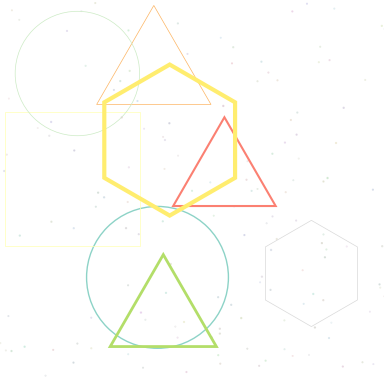[{"shape": "circle", "thickness": 1, "radius": 0.92, "center": [0.409, 0.28]}, {"shape": "square", "thickness": 0.5, "radius": 0.87, "center": [0.188, 0.535]}, {"shape": "triangle", "thickness": 1.5, "radius": 0.77, "center": [0.583, 0.542]}, {"shape": "triangle", "thickness": 0.5, "radius": 0.86, "center": [0.4, 0.814]}, {"shape": "triangle", "thickness": 2, "radius": 0.8, "center": [0.424, 0.179]}, {"shape": "hexagon", "thickness": 0.5, "radius": 0.69, "center": [0.809, 0.29]}, {"shape": "circle", "thickness": 0.5, "radius": 0.81, "center": [0.201, 0.809]}, {"shape": "hexagon", "thickness": 3, "radius": 0.98, "center": [0.441, 0.636]}]